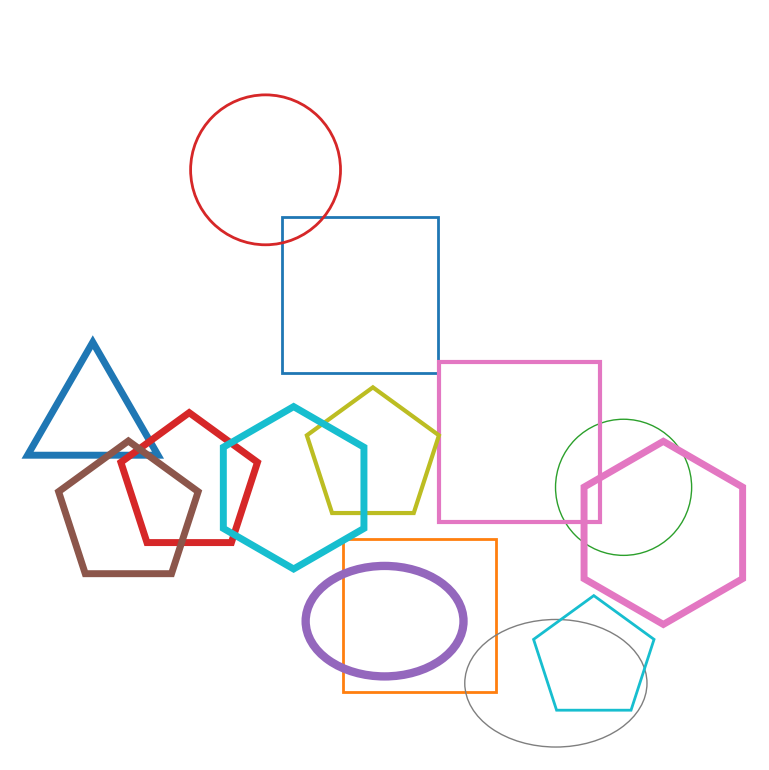[{"shape": "triangle", "thickness": 2.5, "radius": 0.49, "center": [0.121, 0.458]}, {"shape": "square", "thickness": 1, "radius": 0.51, "center": [0.468, 0.616]}, {"shape": "square", "thickness": 1, "radius": 0.5, "center": [0.545, 0.201]}, {"shape": "circle", "thickness": 0.5, "radius": 0.44, "center": [0.81, 0.367]}, {"shape": "circle", "thickness": 1, "radius": 0.49, "center": [0.345, 0.779]}, {"shape": "pentagon", "thickness": 2.5, "radius": 0.47, "center": [0.246, 0.371]}, {"shape": "oval", "thickness": 3, "radius": 0.51, "center": [0.499, 0.193]}, {"shape": "pentagon", "thickness": 2.5, "radius": 0.48, "center": [0.167, 0.332]}, {"shape": "hexagon", "thickness": 2.5, "radius": 0.59, "center": [0.861, 0.308]}, {"shape": "square", "thickness": 1.5, "radius": 0.52, "center": [0.675, 0.426]}, {"shape": "oval", "thickness": 0.5, "radius": 0.59, "center": [0.722, 0.113]}, {"shape": "pentagon", "thickness": 1.5, "radius": 0.45, "center": [0.484, 0.407]}, {"shape": "pentagon", "thickness": 1, "radius": 0.41, "center": [0.771, 0.144]}, {"shape": "hexagon", "thickness": 2.5, "radius": 0.53, "center": [0.381, 0.366]}]